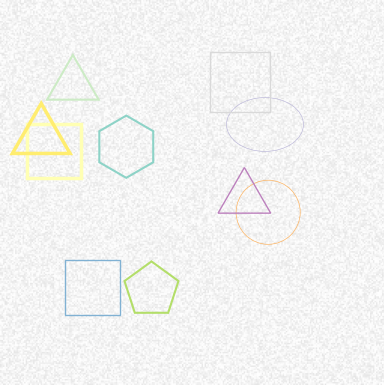[{"shape": "hexagon", "thickness": 1.5, "radius": 0.4, "center": [0.328, 0.619]}, {"shape": "square", "thickness": 2.5, "radius": 0.35, "center": [0.14, 0.608]}, {"shape": "oval", "thickness": 0.5, "radius": 0.5, "center": [0.688, 0.677]}, {"shape": "square", "thickness": 1, "radius": 0.36, "center": [0.24, 0.254]}, {"shape": "circle", "thickness": 0.5, "radius": 0.42, "center": [0.697, 0.449]}, {"shape": "pentagon", "thickness": 1.5, "radius": 0.37, "center": [0.393, 0.247]}, {"shape": "square", "thickness": 1, "radius": 0.39, "center": [0.624, 0.788]}, {"shape": "triangle", "thickness": 1, "radius": 0.39, "center": [0.635, 0.486]}, {"shape": "triangle", "thickness": 1.5, "radius": 0.39, "center": [0.189, 0.78]}, {"shape": "triangle", "thickness": 2.5, "radius": 0.43, "center": [0.107, 0.645]}]